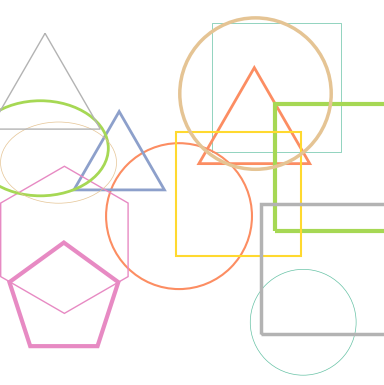[{"shape": "square", "thickness": 0.5, "radius": 0.84, "center": [0.719, 0.774]}, {"shape": "circle", "thickness": 0.5, "radius": 0.69, "center": [0.788, 0.163]}, {"shape": "circle", "thickness": 1.5, "radius": 0.95, "center": [0.465, 0.439]}, {"shape": "triangle", "thickness": 2, "radius": 0.83, "center": [0.661, 0.658]}, {"shape": "triangle", "thickness": 2, "radius": 0.68, "center": [0.31, 0.575]}, {"shape": "hexagon", "thickness": 1, "radius": 0.96, "center": [0.167, 0.377]}, {"shape": "pentagon", "thickness": 3, "radius": 0.74, "center": [0.166, 0.221]}, {"shape": "oval", "thickness": 2, "radius": 0.88, "center": [0.105, 0.615]}, {"shape": "square", "thickness": 3, "radius": 0.83, "center": [0.879, 0.564]}, {"shape": "square", "thickness": 1.5, "radius": 0.81, "center": [0.619, 0.496]}, {"shape": "circle", "thickness": 2.5, "radius": 0.98, "center": [0.664, 0.757]}, {"shape": "oval", "thickness": 0.5, "radius": 0.75, "center": [0.152, 0.578]}, {"shape": "triangle", "thickness": 1, "radius": 0.83, "center": [0.117, 0.748]}, {"shape": "square", "thickness": 2.5, "radius": 0.84, "center": [0.848, 0.302]}]